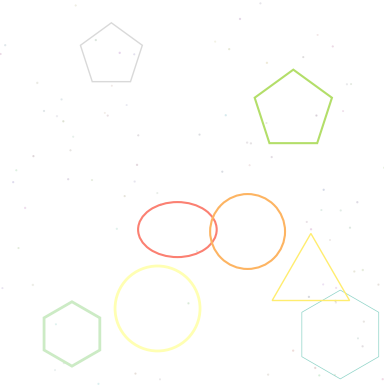[{"shape": "hexagon", "thickness": 0.5, "radius": 0.58, "center": [0.884, 0.131]}, {"shape": "circle", "thickness": 2, "radius": 0.55, "center": [0.409, 0.199]}, {"shape": "oval", "thickness": 1.5, "radius": 0.51, "center": [0.461, 0.404]}, {"shape": "circle", "thickness": 1.5, "radius": 0.49, "center": [0.643, 0.399]}, {"shape": "pentagon", "thickness": 1.5, "radius": 0.53, "center": [0.762, 0.714]}, {"shape": "pentagon", "thickness": 1, "radius": 0.42, "center": [0.289, 0.856]}, {"shape": "hexagon", "thickness": 2, "radius": 0.42, "center": [0.187, 0.133]}, {"shape": "triangle", "thickness": 1, "radius": 0.58, "center": [0.807, 0.278]}]